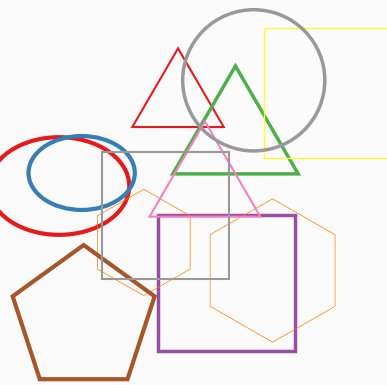[{"shape": "oval", "thickness": 3, "radius": 0.91, "center": [0.152, 0.517]}, {"shape": "triangle", "thickness": 1.5, "radius": 0.68, "center": [0.459, 0.738]}, {"shape": "oval", "thickness": 3, "radius": 0.69, "center": [0.211, 0.551]}, {"shape": "triangle", "thickness": 2.5, "radius": 0.93, "center": [0.608, 0.642]}, {"shape": "square", "thickness": 2.5, "radius": 0.88, "center": [0.584, 0.266]}, {"shape": "hexagon", "thickness": 0.5, "radius": 0.93, "center": [0.703, 0.297]}, {"shape": "hexagon", "thickness": 0.5, "radius": 0.69, "center": [0.371, 0.37]}, {"shape": "square", "thickness": 1, "radius": 0.84, "center": [0.85, 0.759]}, {"shape": "pentagon", "thickness": 3, "radius": 0.96, "center": [0.216, 0.171]}, {"shape": "triangle", "thickness": 1.5, "radius": 0.82, "center": [0.529, 0.52]}, {"shape": "circle", "thickness": 2.5, "radius": 0.92, "center": [0.655, 0.791]}, {"shape": "square", "thickness": 1.5, "radius": 0.82, "center": [0.427, 0.44]}]